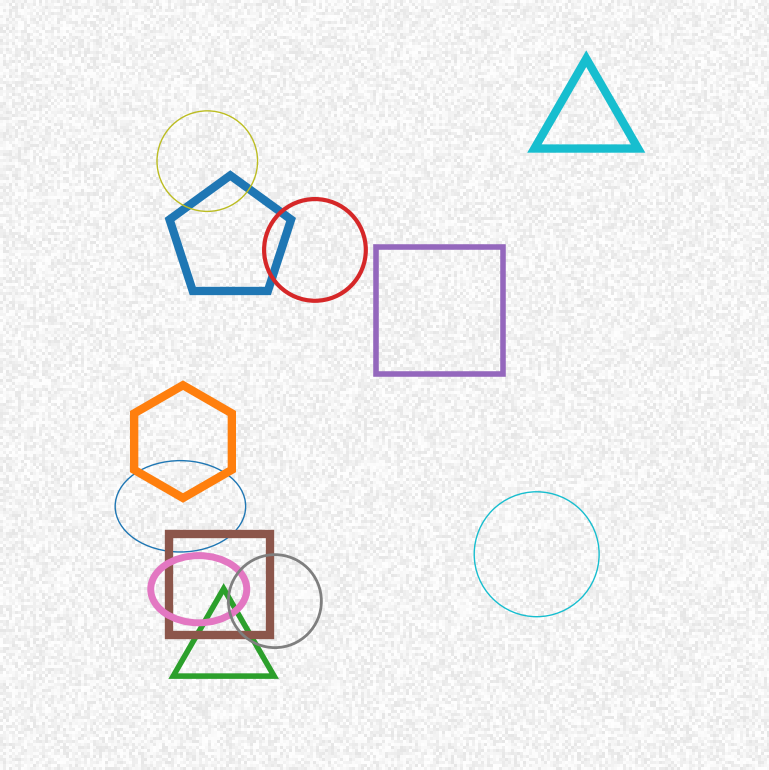[{"shape": "oval", "thickness": 0.5, "radius": 0.42, "center": [0.234, 0.342]}, {"shape": "pentagon", "thickness": 3, "radius": 0.41, "center": [0.299, 0.689]}, {"shape": "hexagon", "thickness": 3, "radius": 0.37, "center": [0.238, 0.427]}, {"shape": "triangle", "thickness": 2, "radius": 0.38, "center": [0.29, 0.16]}, {"shape": "circle", "thickness": 1.5, "radius": 0.33, "center": [0.409, 0.675]}, {"shape": "square", "thickness": 2, "radius": 0.41, "center": [0.571, 0.596]}, {"shape": "square", "thickness": 3, "radius": 0.33, "center": [0.286, 0.24]}, {"shape": "oval", "thickness": 2.5, "radius": 0.31, "center": [0.258, 0.235]}, {"shape": "circle", "thickness": 1, "radius": 0.3, "center": [0.357, 0.219]}, {"shape": "circle", "thickness": 0.5, "radius": 0.33, "center": [0.269, 0.791]}, {"shape": "triangle", "thickness": 3, "radius": 0.39, "center": [0.761, 0.846]}, {"shape": "circle", "thickness": 0.5, "radius": 0.41, "center": [0.697, 0.28]}]